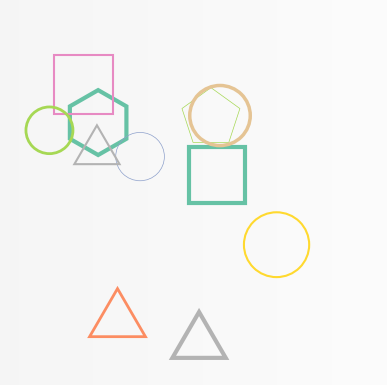[{"shape": "hexagon", "thickness": 3, "radius": 0.42, "center": [0.253, 0.682]}, {"shape": "square", "thickness": 3, "radius": 0.36, "center": [0.56, 0.546]}, {"shape": "triangle", "thickness": 2, "radius": 0.42, "center": [0.303, 0.167]}, {"shape": "circle", "thickness": 0.5, "radius": 0.31, "center": [0.361, 0.593]}, {"shape": "square", "thickness": 1.5, "radius": 0.38, "center": [0.216, 0.78]}, {"shape": "pentagon", "thickness": 0.5, "radius": 0.39, "center": [0.544, 0.694]}, {"shape": "circle", "thickness": 2, "radius": 0.3, "center": [0.128, 0.662]}, {"shape": "circle", "thickness": 1.5, "radius": 0.42, "center": [0.714, 0.364]}, {"shape": "circle", "thickness": 2.5, "radius": 0.39, "center": [0.568, 0.7]}, {"shape": "triangle", "thickness": 1.5, "radius": 0.34, "center": [0.25, 0.607]}, {"shape": "triangle", "thickness": 3, "radius": 0.4, "center": [0.514, 0.11]}]